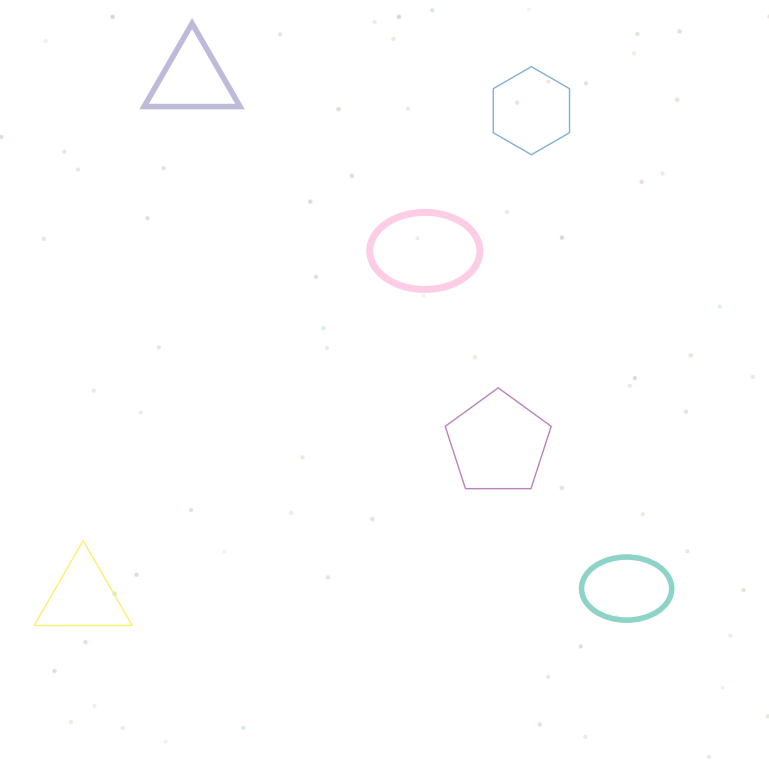[{"shape": "oval", "thickness": 2, "radius": 0.29, "center": [0.814, 0.236]}, {"shape": "triangle", "thickness": 2, "radius": 0.36, "center": [0.249, 0.898]}, {"shape": "hexagon", "thickness": 0.5, "radius": 0.29, "center": [0.69, 0.856]}, {"shape": "oval", "thickness": 2.5, "radius": 0.36, "center": [0.552, 0.674]}, {"shape": "pentagon", "thickness": 0.5, "radius": 0.36, "center": [0.647, 0.424]}, {"shape": "triangle", "thickness": 0.5, "radius": 0.37, "center": [0.108, 0.224]}]